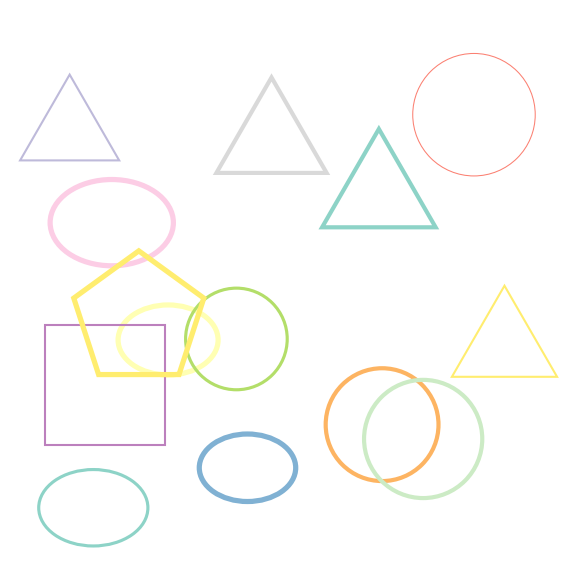[{"shape": "triangle", "thickness": 2, "radius": 0.57, "center": [0.656, 0.662]}, {"shape": "oval", "thickness": 1.5, "radius": 0.47, "center": [0.162, 0.12]}, {"shape": "oval", "thickness": 2.5, "radius": 0.43, "center": [0.291, 0.41]}, {"shape": "triangle", "thickness": 1, "radius": 0.5, "center": [0.121, 0.771]}, {"shape": "circle", "thickness": 0.5, "radius": 0.53, "center": [0.821, 0.801]}, {"shape": "oval", "thickness": 2.5, "radius": 0.42, "center": [0.429, 0.189]}, {"shape": "circle", "thickness": 2, "radius": 0.49, "center": [0.662, 0.264]}, {"shape": "circle", "thickness": 1.5, "radius": 0.44, "center": [0.409, 0.412]}, {"shape": "oval", "thickness": 2.5, "radius": 0.53, "center": [0.194, 0.614]}, {"shape": "triangle", "thickness": 2, "radius": 0.55, "center": [0.47, 0.755]}, {"shape": "square", "thickness": 1, "radius": 0.52, "center": [0.182, 0.333]}, {"shape": "circle", "thickness": 2, "radius": 0.51, "center": [0.733, 0.239]}, {"shape": "triangle", "thickness": 1, "radius": 0.53, "center": [0.874, 0.399]}, {"shape": "pentagon", "thickness": 2.5, "radius": 0.59, "center": [0.24, 0.446]}]